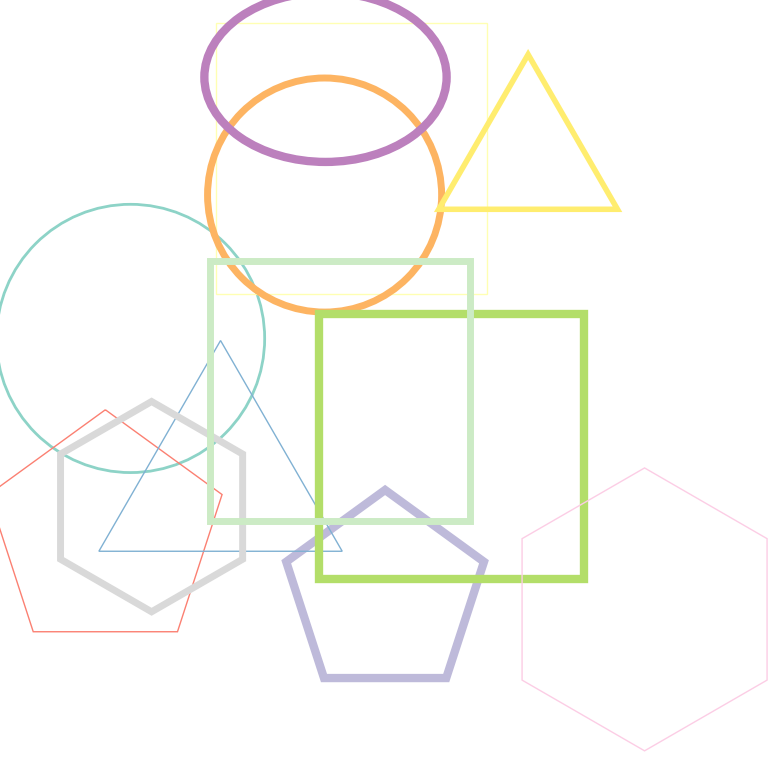[{"shape": "circle", "thickness": 1, "radius": 0.87, "center": [0.17, 0.56]}, {"shape": "square", "thickness": 0.5, "radius": 0.88, "center": [0.456, 0.794]}, {"shape": "pentagon", "thickness": 3, "radius": 0.68, "center": [0.5, 0.229]}, {"shape": "pentagon", "thickness": 0.5, "radius": 0.8, "center": [0.137, 0.308]}, {"shape": "triangle", "thickness": 0.5, "radius": 0.91, "center": [0.286, 0.375]}, {"shape": "circle", "thickness": 2.5, "radius": 0.76, "center": [0.422, 0.747]}, {"shape": "square", "thickness": 3, "radius": 0.86, "center": [0.586, 0.42]}, {"shape": "hexagon", "thickness": 0.5, "radius": 0.92, "center": [0.837, 0.209]}, {"shape": "hexagon", "thickness": 2.5, "radius": 0.68, "center": [0.197, 0.342]}, {"shape": "oval", "thickness": 3, "radius": 0.79, "center": [0.423, 0.9]}, {"shape": "square", "thickness": 2.5, "radius": 0.84, "center": [0.441, 0.492]}, {"shape": "triangle", "thickness": 2, "radius": 0.67, "center": [0.686, 0.795]}]